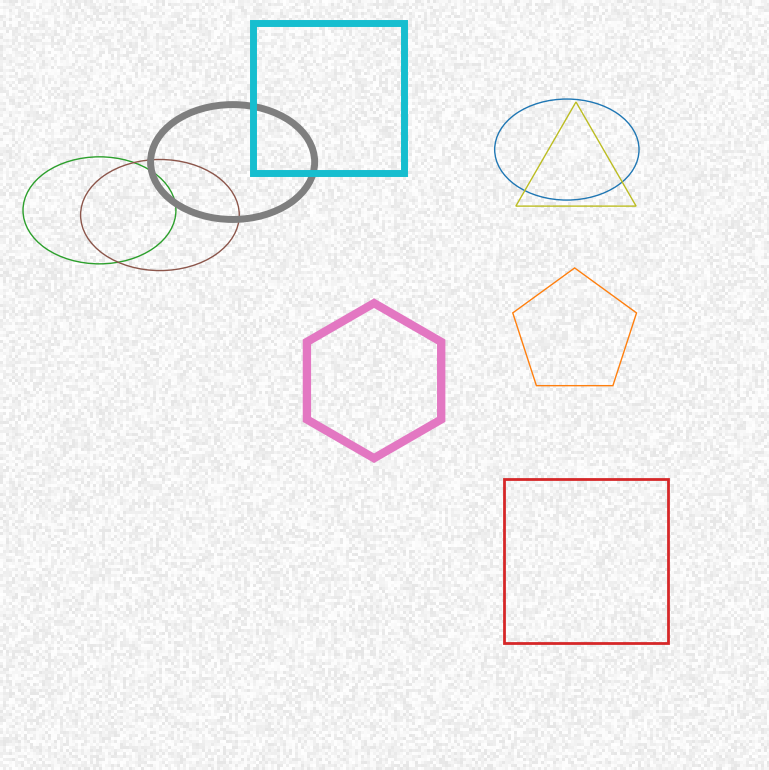[{"shape": "oval", "thickness": 0.5, "radius": 0.47, "center": [0.736, 0.806]}, {"shape": "pentagon", "thickness": 0.5, "radius": 0.42, "center": [0.746, 0.568]}, {"shape": "oval", "thickness": 0.5, "radius": 0.5, "center": [0.129, 0.727]}, {"shape": "square", "thickness": 1, "radius": 0.53, "center": [0.761, 0.271]}, {"shape": "oval", "thickness": 0.5, "radius": 0.52, "center": [0.208, 0.721]}, {"shape": "hexagon", "thickness": 3, "radius": 0.5, "center": [0.486, 0.506]}, {"shape": "oval", "thickness": 2.5, "radius": 0.53, "center": [0.302, 0.79]}, {"shape": "triangle", "thickness": 0.5, "radius": 0.45, "center": [0.748, 0.777]}, {"shape": "square", "thickness": 2.5, "radius": 0.49, "center": [0.427, 0.873]}]